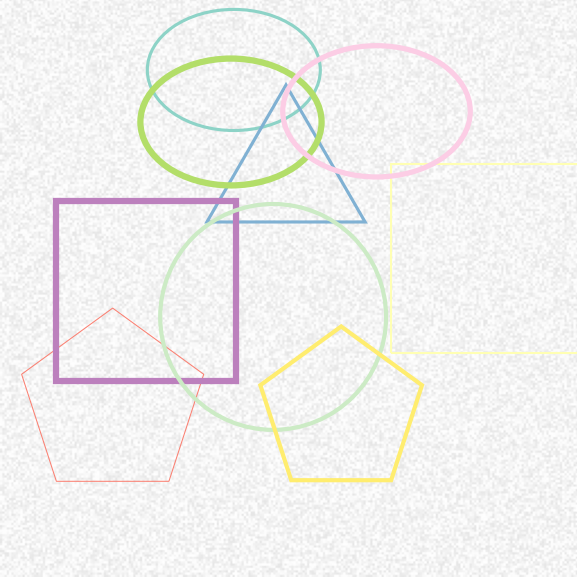[{"shape": "oval", "thickness": 1.5, "radius": 0.75, "center": [0.405, 0.878]}, {"shape": "square", "thickness": 1, "radius": 0.82, "center": [0.841, 0.552]}, {"shape": "pentagon", "thickness": 0.5, "radius": 0.83, "center": [0.195, 0.3]}, {"shape": "triangle", "thickness": 1.5, "radius": 0.79, "center": [0.495, 0.694]}, {"shape": "oval", "thickness": 3, "radius": 0.78, "center": [0.4, 0.788]}, {"shape": "oval", "thickness": 2.5, "radius": 0.81, "center": [0.652, 0.806]}, {"shape": "square", "thickness": 3, "radius": 0.78, "center": [0.253, 0.495]}, {"shape": "circle", "thickness": 2, "radius": 0.98, "center": [0.473, 0.45]}, {"shape": "pentagon", "thickness": 2, "radius": 0.74, "center": [0.591, 0.287]}]